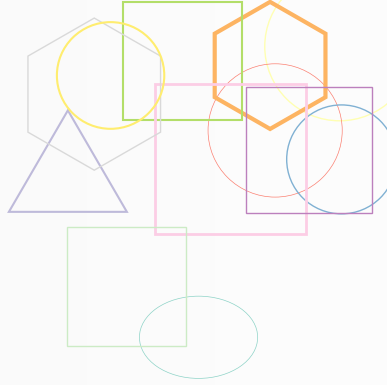[{"shape": "oval", "thickness": 0.5, "radius": 0.76, "center": [0.512, 0.124]}, {"shape": "circle", "thickness": 1, "radius": 0.97, "center": [0.876, 0.879]}, {"shape": "triangle", "thickness": 1.5, "radius": 0.88, "center": [0.175, 0.538]}, {"shape": "circle", "thickness": 0.5, "radius": 0.87, "center": [0.71, 0.661]}, {"shape": "circle", "thickness": 1, "radius": 0.71, "center": [0.881, 0.586]}, {"shape": "hexagon", "thickness": 3, "radius": 0.83, "center": [0.697, 0.83]}, {"shape": "square", "thickness": 1.5, "radius": 0.77, "center": [0.471, 0.84]}, {"shape": "square", "thickness": 2, "radius": 0.97, "center": [0.595, 0.586]}, {"shape": "hexagon", "thickness": 1, "radius": 0.99, "center": [0.243, 0.756]}, {"shape": "square", "thickness": 1, "radius": 0.82, "center": [0.798, 0.609]}, {"shape": "square", "thickness": 1, "radius": 0.77, "center": [0.326, 0.255]}, {"shape": "circle", "thickness": 1.5, "radius": 0.69, "center": [0.285, 0.804]}]